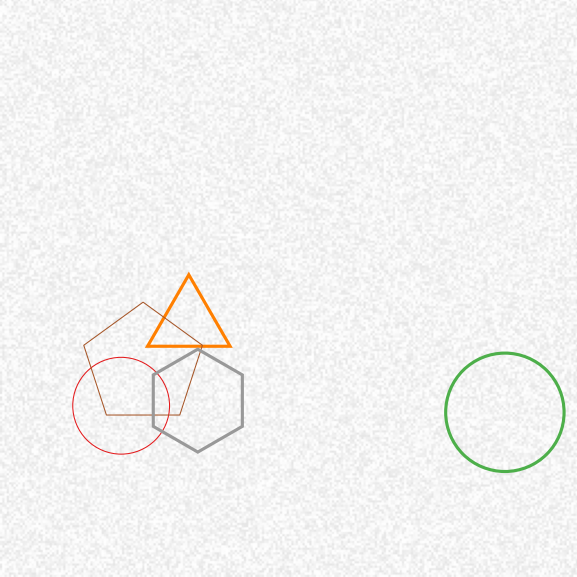[{"shape": "circle", "thickness": 0.5, "radius": 0.42, "center": [0.21, 0.297]}, {"shape": "circle", "thickness": 1.5, "radius": 0.51, "center": [0.874, 0.285]}, {"shape": "triangle", "thickness": 1.5, "radius": 0.41, "center": [0.327, 0.441]}, {"shape": "pentagon", "thickness": 0.5, "radius": 0.54, "center": [0.248, 0.368]}, {"shape": "hexagon", "thickness": 1.5, "radius": 0.45, "center": [0.343, 0.305]}]